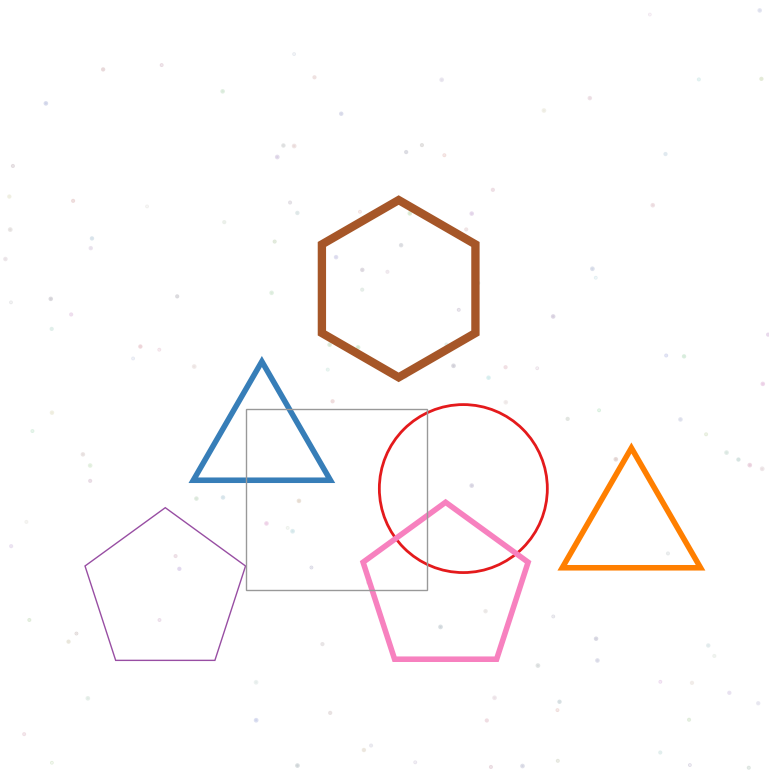[{"shape": "circle", "thickness": 1, "radius": 0.55, "center": [0.602, 0.365]}, {"shape": "triangle", "thickness": 2, "radius": 0.51, "center": [0.34, 0.428]}, {"shape": "pentagon", "thickness": 0.5, "radius": 0.55, "center": [0.215, 0.231]}, {"shape": "triangle", "thickness": 2, "radius": 0.52, "center": [0.82, 0.314]}, {"shape": "hexagon", "thickness": 3, "radius": 0.58, "center": [0.518, 0.625]}, {"shape": "pentagon", "thickness": 2, "radius": 0.56, "center": [0.579, 0.235]}, {"shape": "square", "thickness": 0.5, "radius": 0.59, "center": [0.437, 0.351]}]